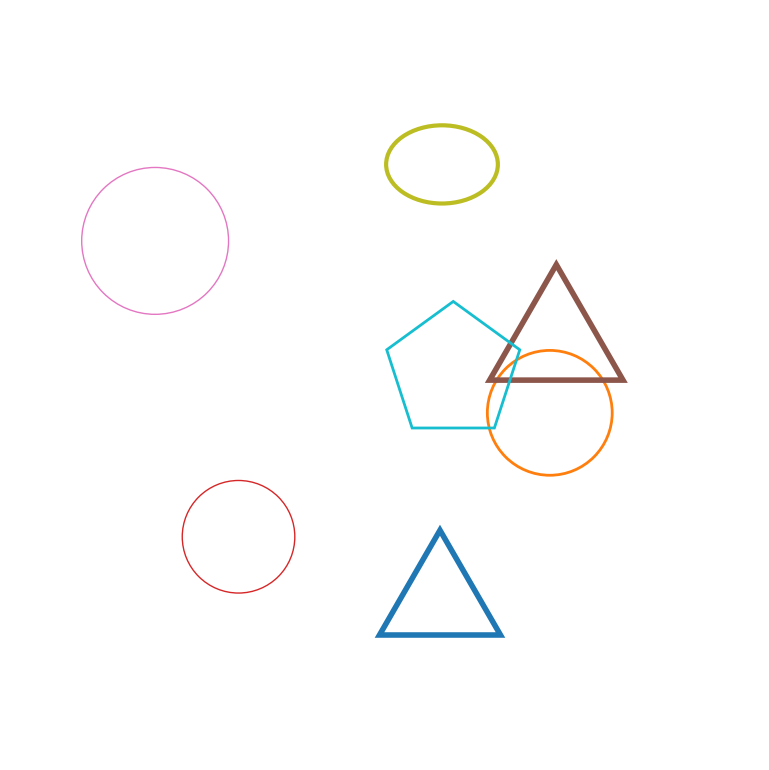[{"shape": "triangle", "thickness": 2, "radius": 0.45, "center": [0.571, 0.221]}, {"shape": "circle", "thickness": 1, "radius": 0.41, "center": [0.714, 0.464]}, {"shape": "circle", "thickness": 0.5, "radius": 0.37, "center": [0.31, 0.303]}, {"shape": "triangle", "thickness": 2, "radius": 0.5, "center": [0.722, 0.556]}, {"shape": "circle", "thickness": 0.5, "radius": 0.48, "center": [0.201, 0.687]}, {"shape": "oval", "thickness": 1.5, "radius": 0.36, "center": [0.574, 0.786]}, {"shape": "pentagon", "thickness": 1, "radius": 0.45, "center": [0.589, 0.518]}]